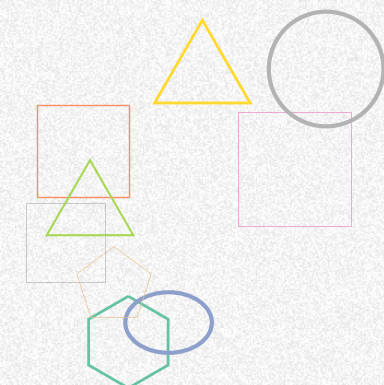[{"shape": "hexagon", "thickness": 2, "radius": 0.6, "center": [0.333, 0.111]}, {"shape": "square", "thickness": 1, "radius": 0.6, "center": [0.216, 0.608]}, {"shape": "oval", "thickness": 3, "radius": 0.56, "center": [0.438, 0.162]}, {"shape": "square", "thickness": 0.5, "radius": 0.73, "center": [0.766, 0.561]}, {"shape": "triangle", "thickness": 1.5, "radius": 0.65, "center": [0.234, 0.454]}, {"shape": "triangle", "thickness": 2, "radius": 0.72, "center": [0.526, 0.804]}, {"shape": "pentagon", "thickness": 0.5, "radius": 0.51, "center": [0.296, 0.257]}, {"shape": "circle", "thickness": 3, "radius": 0.74, "center": [0.847, 0.821]}, {"shape": "square", "thickness": 0.5, "radius": 0.51, "center": [0.17, 0.37]}]